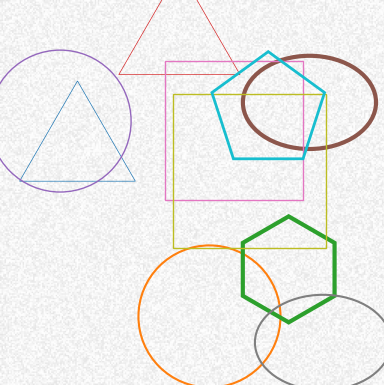[{"shape": "triangle", "thickness": 0.5, "radius": 0.87, "center": [0.201, 0.616]}, {"shape": "circle", "thickness": 1.5, "radius": 0.92, "center": [0.544, 0.178]}, {"shape": "hexagon", "thickness": 3, "radius": 0.69, "center": [0.75, 0.3]}, {"shape": "triangle", "thickness": 0.5, "radius": 0.91, "center": [0.466, 0.897]}, {"shape": "circle", "thickness": 1, "radius": 0.92, "center": [0.156, 0.686]}, {"shape": "oval", "thickness": 3, "radius": 0.86, "center": [0.804, 0.734]}, {"shape": "square", "thickness": 1, "radius": 0.9, "center": [0.608, 0.661]}, {"shape": "oval", "thickness": 1.5, "radius": 0.88, "center": [0.839, 0.11]}, {"shape": "square", "thickness": 1, "radius": 1.0, "center": [0.649, 0.556]}, {"shape": "pentagon", "thickness": 2, "radius": 0.77, "center": [0.697, 0.712]}]